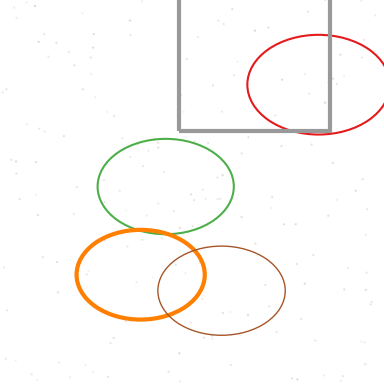[{"shape": "oval", "thickness": 1.5, "radius": 0.93, "center": [0.827, 0.78]}, {"shape": "oval", "thickness": 1.5, "radius": 0.88, "center": [0.43, 0.516]}, {"shape": "oval", "thickness": 3, "radius": 0.83, "center": [0.365, 0.286]}, {"shape": "oval", "thickness": 1, "radius": 0.83, "center": [0.575, 0.245]}, {"shape": "square", "thickness": 3, "radius": 0.98, "center": [0.661, 0.858]}]